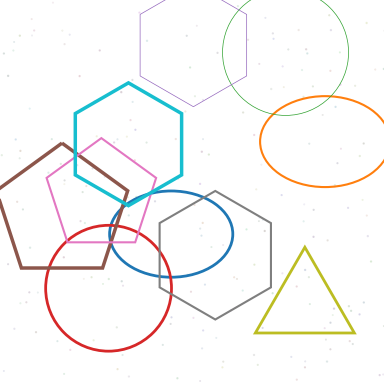[{"shape": "oval", "thickness": 2, "radius": 0.8, "center": [0.445, 0.392]}, {"shape": "oval", "thickness": 1.5, "radius": 0.84, "center": [0.844, 0.632]}, {"shape": "circle", "thickness": 0.5, "radius": 0.82, "center": [0.742, 0.864]}, {"shape": "circle", "thickness": 2, "radius": 0.82, "center": [0.282, 0.251]}, {"shape": "hexagon", "thickness": 0.5, "radius": 0.8, "center": [0.502, 0.883]}, {"shape": "pentagon", "thickness": 2.5, "radius": 0.9, "center": [0.161, 0.449]}, {"shape": "pentagon", "thickness": 1.5, "radius": 0.75, "center": [0.263, 0.492]}, {"shape": "hexagon", "thickness": 1.5, "radius": 0.83, "center": [0.559, 0.337]}, {"shape": "triangle", "thickness": 2, "radius": 0.74, "center": [0.792, 0.209]}, {"shape": "hexagon", "thickness": 2.5, "radius": 0.8, "center": [0.334, 0.625]}]